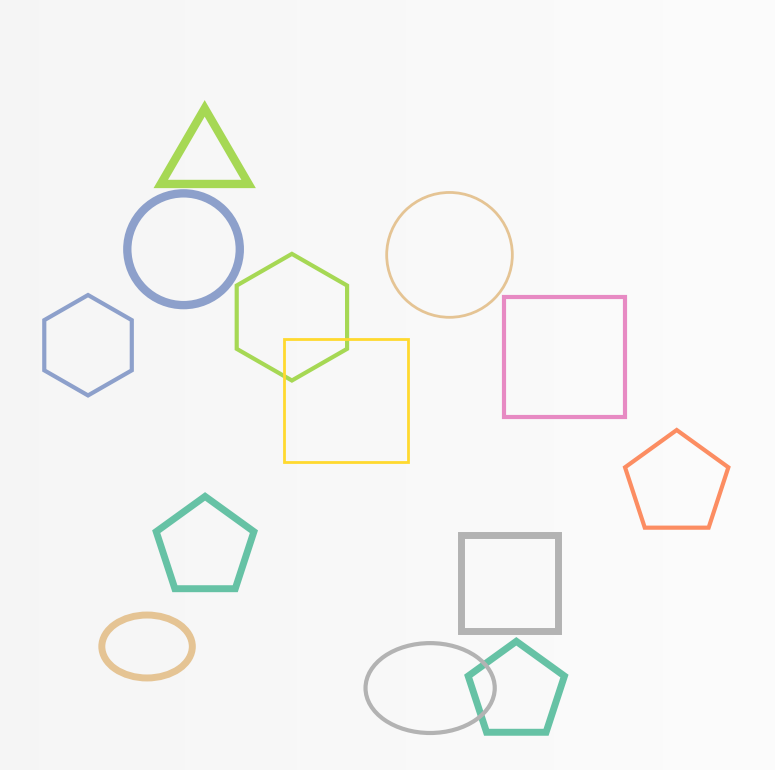[{"shape": "pentagon", "thickness": 2.5, "radius": 0.33, "center": [0.666, 0.102]}, {"shape": "pentagon", "thickness": 2.5, "radius": 0.33, "center": [0.265, 0.289]}, {"shape": "pentagon", "thickness": 1.5, "radius": 0.35, "center": [0.873, 0.371]}, {"shape": "circle", "thickness": 3, "radius": 0.36, "center": [0.237, 0.676]}, {"shape": "hexagon", "thickness": 1.5, "radius": 0.33, "center": [0.114, 0.552]}, {"shape": "square", "thickness": 1.5, "radius": 0.39, "center": [0.728, 0.537]}, {"shape": "hexagon", "thickness": 1.5, "radius": 0.41, "center": [0.377, 0.588]}, {"shape": "triangle", "thickness": 3, "radius": 0.33, "center": [0.264, 0.794]}, {"shape": "square", "thickness": 1, "radius": 0.4, "center": [0.446, 0.48]}, {"shape": "oval", "thickness": 2.5, "radius": 0.29, "center": [0.19, 0.16]}, {"shape": "circle", "thickness": 1, "radius": 0.41, "center": [0.58, 0.669]}, {"shape": "oval", "thickness": 1.5, "radius": 0.42, "center": [0.555, 0.106]}, {"shape": "square", "thickness": 2.5, "radius": 0.31, "center": [0.658, 0.242]}]